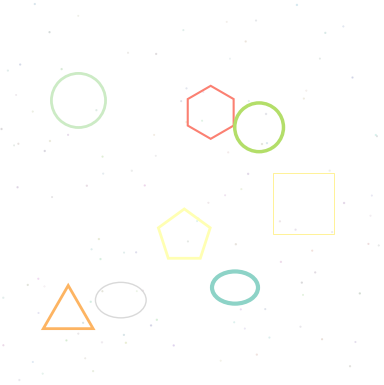[{"shape": "oval", "thickness": 3, "radius": 0.3, "center": [0.61, 0.253]}, {"shape": "pentagon", "thickness": 2, "radius": 0.35, "center": [0.479, 0.386]}, {"shape": "hexagon", "thickness": 1.5, "radius": 0.34, "center": [0.547, 0.708]}, {"shape": "triangle", "thickness": 2, "radius": 0.37, "center": [0.177, 0.184]}, {"shape": "circle", "thickness": 2.5, "radius": 0.32, "center": [0.673, 0.669]}, {"shape": "oval", "thickness": 1, "radius": 0.33, "center": [0.314, 0.221]}, {"shape": "circle", "thickness": 2, "radius": 0.35, "center": [0.204, 0.739]}, {"shape": "square", "thickness": 0.5, "radius": 0.4, "center": [0.787, 0.471]}]